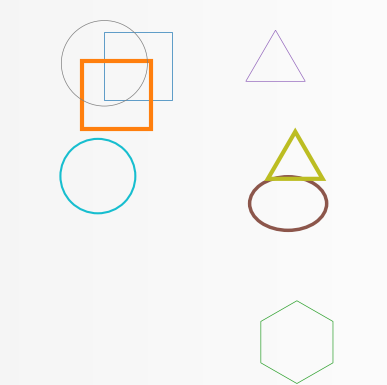[{"shape": "square", "thickness": 0.5, "radius": 0.44, "center": [0.356, 0.828]}, {"shape": "square", "thickness": 3, "radius": 0.44, "center": [0.3, 0.753]}, {"shape": "hexagon", "thickness": 0.5, "radius": 0.54, "center": [0.766, 0.111]}, {"shape": "triangle", "thickness": 0.5, "radius": 0.44, "center": [0.711, 0.833]}, {"shape": "oval", "thickness": 2.5, "radius": 0.5, "center": [0.744, 0.471]}, {"shape": "circle", "thickness": 0.5, "radius": 0.56, "center": [0.269, 0.836]}, {"shape": "triangle", "thickness": 3, "radius": 0.41, "center": [0.762, 0.576]}, {"shape": "circle", "thickness": 1.5, "radius": 0.48, "center": [0.253, 0.543]}]